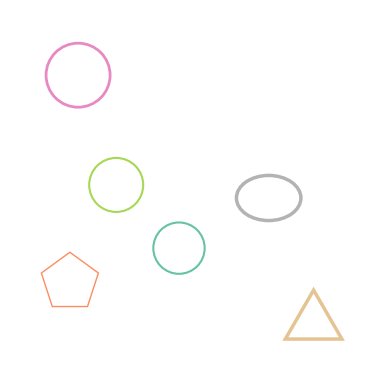[{"shape": "circle", "thickness": 1.5, "radius": 0.33, "center": [0.465, 0.355]}, {"shape": "pentagon", "thickness": 1, "radius": 0.39, "center": [0.182, 0.267]}, {"shape": "circle", "thickness": 2, "radius": 0.42, "center": [0.203, 0.805]}, {"shape": "circle", "thickness": 1.5, "radius": 0.35, "center": [0.302, 0.52]}, {"shape": "triangle", "thickness": 2.5, "radius": 0.42, "center": [0.815, 0.162]}, {"shape": "oval", "thickness": 2.5, "radius": 0.42, "center": [0.698, 0.486]}]